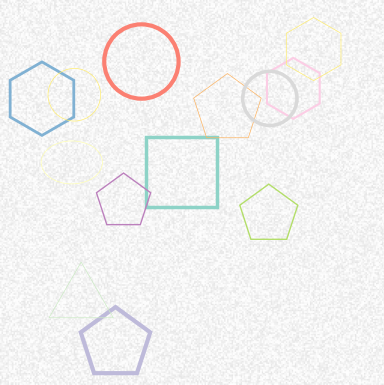[{"shape": "square", "thickness": 2.5, "radius": 0.46, "center": [0.471, 0.553]}, {"shape": "oval", "thickness": 0.5, "radius": 0.4, "center": [0.187, 0.578]}, {"shape": "pentagon", "thickness": 3, "radius": 0.47, "center": [0.3, 0.107]}, {"shape": "circle", "thickness": 3, "radius": 0.48, "center": [0.367, 0.84]}, {"shape": "hexagon", "thickness": 2, "radius": 0.48, "center": [0.109, 0.744]}, {"shape": "pentagon", "thickness": 0.5, "radius": 0.46, "center": [0.591, 0.717]}, {"shape": "pentagon", "thickness": 1, "radius": 0.4, "center": [0.698, 0.443]}, {"shape": "hexagon", "thickness": 1.5, "radius": 0.4, "center": [0.762, 0.771]}, {"shape": "circle", "thickness": 2.5, "radius": 0.35, "center": [0.701, 0.744]}, {"shape": "pentagon", "thickness": 1, "radius": 0.37, "center": [0.321, 0.476]}, {"shape": "triangle", "thickness": 0.5, "radius": 0.48, "center": [0.211, 0.223]}, {"shape": "circle", "thickness": 0.5, "radius": 0.34, "center": [0.193, 0.754]}, {"shape": "hexagon", "thickness": 0.5, "radius": 0.41, "center": [0.815, 0.873]}]